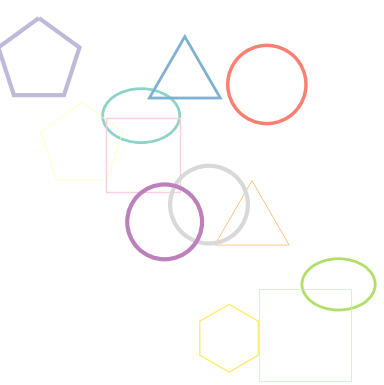[{"shape": "oval", "thickness": 2, "radius": 0.5, "center": [0.367, 0.7]}, {"shape": "pentagon", "thickness": 0.5, "radius": 0.56, "center": [0.213, 0.623]}, {"shape": "pentagon", "thickness": 3, "radius": 0.55, "center": [0.101, 0.842]}, {"shape": "circle", "thickness": 2.5, "radius": 0.51, "center": [0.693, 0.781]}, {"shape": "triangle", "thickness": 2, "radius": 0.53, "center": [0.48, 0.799]}, {"shape": "triangle", "thickness": 0.5, "radius": 0.56, "center": [0.654, 0.419]}, {"shape": "oval", "thickness": 2, "radius": 0.48, "center": [0.879, 0.261]}, {"shape": "square", "thickness": 1, "radius": 0.48, "center": [0.371, 0.598]}, {"shape": "circle", "thickness": 3, "radius": 0.5, "center": [0.543, 0.468]}, {"shape": "circle", "thickness": 3, "radius": 0.49, "center": [0.428, 0.424]}, {"shape": "square", "thickness": 0.5, "radius": 0.59, "center": [0.793, 0.13]}, {"shape": "hexagon", "thickness": 1, "radius": 0.44, "center": [0.595, 0.122]}]